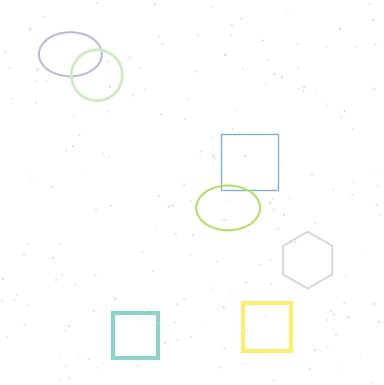[{"shape": "square", "thickness": 3, "radius": 0.29, "center": [0.353, 0.129]}, {"shape": "oval", "thickness": 1.5, "radius": 0.41, "center": [0.183, 0.859]}, {"shape": "square", "thickness": 1, "radius": 0.36, "center": [0.648, 0.579]}, {"shape": "oval", "thickness": 1.5, "radius": 0.42, "center": [0.593, 0.46]}, {"shape": "hexagon", "thickness": 1.5, "radius": 0.37, "center": [0.799, 0.324]}, {"shape": "circle", "thickness": 2, "radius": 0.33, "center": [0.252, 0.805]}, {"shape": "square", "thickness": 3, "radius": 0.32, "center": [0.694, 0.15]}]